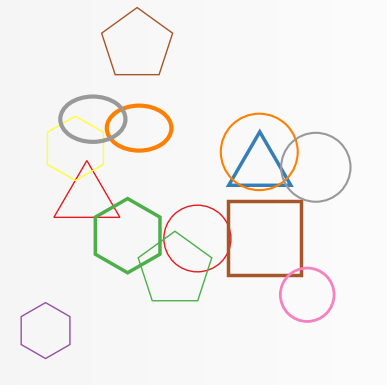[{"shape": "triangle", "thickness": 1, "radius": 0.49, "center": [0.224, 0.485]}, {"shape": "circle", "thickness": 1, "radius": 0.43, "center": [0.509, 0.38]}, {"shape": "triangle", "thickness": 2.5, "radius": 0.46, "center": [0.67, 0.565]}, {"shape": "pentagon", "thickness": 1, "radius": 0.5, "center": [0.452, 0.3]}, {"shape": "hexagon", "thickness": 2.5, "radius": 0.48, "center": [0.329, 0.388]}, {"shape": "hexagon", "thickness": 1, "radius": 0.36, "center": [0.118, 0.141]}, {"shape": "oval", "thickness": 3, "radius": 0.42, "center": [0.359, 0.667]}, {"shape": "circle", "thickness": 1.5, "radius": 0.5, "center": [0.669, 0.605]}, {"shape": "hexagon", "thickness": 1, "radius": 0.42, "center": [0.195, 0.615]}, {"shape": "square", "thickness": 2.5, "radius": 0.47, "center": [0.682, 0.382]}, {"shape": "pentagon", "thickness": 1, "radius": 0.48, "center": [0.354, 0.884]}, {"shape": "circle", "thickness": 2, "radius": 0.35, "center": [0.793, 0.234]}, {"shape": "circle", "thickness": 1.5, "radius": 0.45, "center": [0.815, 0.566]}, {"shape": "oval", "thickness": 3, "radius": 0.42, "center": [0.24, 0.69]}]